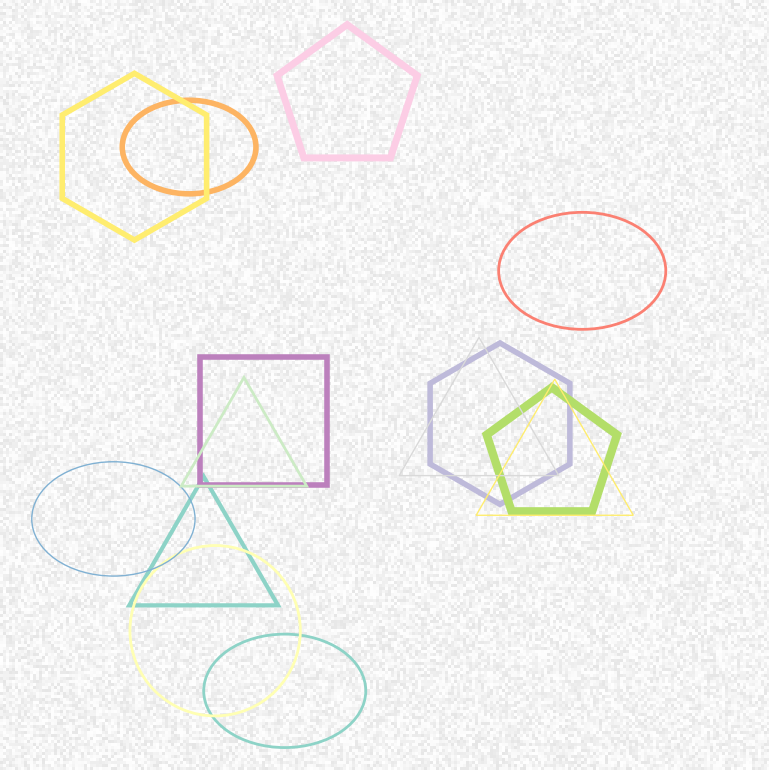[{"shape": "triangle", "thickness": 1.5, "radius": 0.56, "center": [0.264, 0.27]}, {"shape": "oval", "thickness": 1, "radius": 0.53, "center": [0.37, 0.103]}, {"shape": "circle", "thickness": 1, "radius": 0.55, "center": [0.279, 0.181]}, {"shape": "hexagon", "thickness": 2, "radius": 0.52, "center": [0.649, 0.45]}, {"shape": "oval", "thickness": 1, "radius": 0.54, "center": [0.756, 0.648]}, {"shape": "oval", "thickness": 0.5, "radius": 0.53, "center": [0.147, 0.326]}, {"shape": "oval", "thickness": 2, "radius": 0.43, "center": [0.246, 0.809]}, {"shape": "pentagon", "thickness": 3, "radius": 0.44, "center": [0.717, 0.408]}, {"shape": "pentagon", "thickness": 2.5, "radius": 0.48, "center": [0.451, 0.872]}, {"shape": "triangle", "thickness": 0.5, "radius": 0.6, "center": [0.622, 0.442]}, {"shape": "square", "thickness": 2, "radius": 0.41, "center": [0.342, 0.453]}, {"shape": "triangle", "thickness": 1, "radius": 0.47, "center": [0.317, 0.416]}, {"shape": "hexagon", "thickness": 2, "radius": 0.54, "center": [0.175, 0.796]}, {"shape": "triangle", "thickness": 0.5, "radius": 0.59, "center": [0.72, 0.39]}]